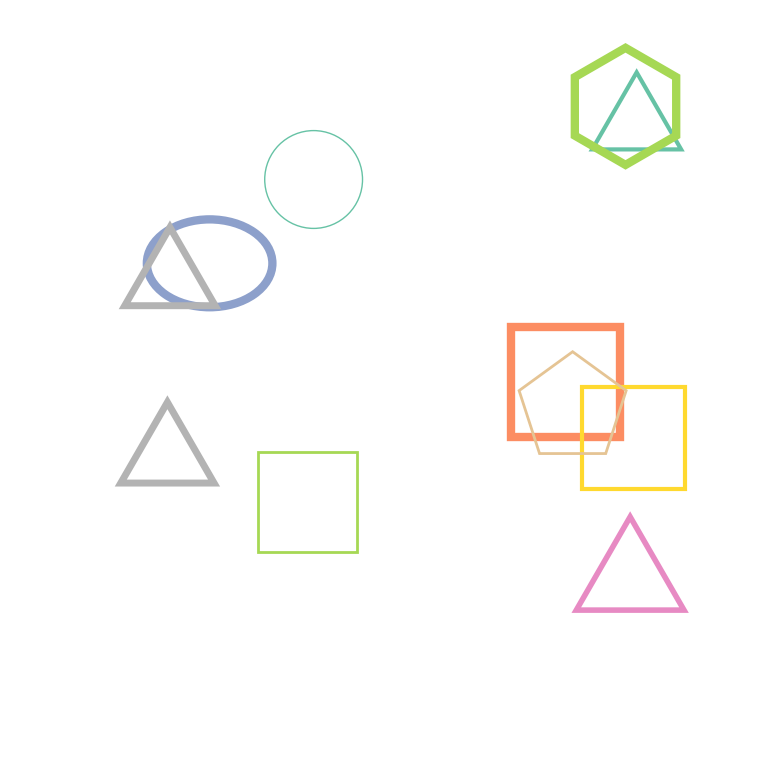[{"shape": "circle", "thickness": 0.5, "radius": 0.32, "center": [0.407, 0.767]}, {"shape": "triangle", "thickness": 1.5, "radius": 0.33, "center": [0.827, 0.839]}, {"shape": "square", "thickness": 3, "radius": 0.36, "center": [0.735, 0.504]}, {"shape": "oval", "thickness": 3, "radius": 0.41, "center": [0.272, 0.658]}, {"shape": "triangle", "thickness": 2, "radius": 0.4, "center": [0.818, 0.248]}, {"shape": "hexagon", "thickness": 3, "radius": 0.38, "center": [0.812, 0.862]}, {"shape": "square", "thickness": 1, "radius": 0.32, "center": [0.399, 0.348]}, {"shape": "square", "thickness": 1.5, "radius": 0.33, "center": [0.823, 0.431]}, {"shape": "pentagon", "thickness": 1, "radius": 0.37, "center": [0.744, 0.47]}, {"shape": "triangle", "thickness": 2.5, "radius": 0.34, "center": [0.221, 0.637]}, {"shape": "triangle", "thickness": 2.5, "radius": 0.35, "center": [0.217, 0.408]}]